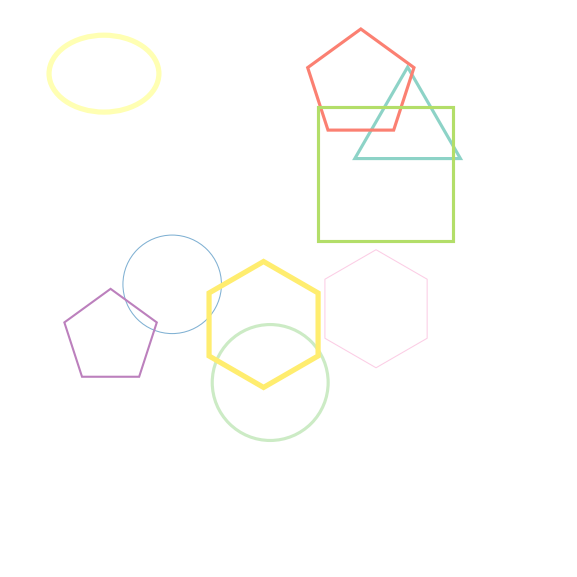[{"shape": "triangle", "thickness": 1.5, "radius": 0.53, "center": [0.706, 0.777]}, {"shape": "oval", "thickness": 2.5, "radius": 0.48, "center": [0.18, 0.872]}, {"shape": "pentagon", "thickness": 1.5, "radius": 0.48, "center": [0.625, 0.852]}, {"shape": "circle", "thickness": 0.5, "radius": 0.43, "center": [0.298, 0.507]}, {"shape": "square", "thickness": 1.5, "radius": 0.58, "center": [0.667, 0.697]}, {"shape": "hexagon", "thickness": 0.5, "radius": 0.51, "center": [0.651, 0.465]}, {"shape": "pentagon", "thickness": 1, "radius": 0.42, "center": [0.191, 0.415]}, {"shape": "circle", "thickness": 1.5, "radius": 0.5, "center": [0.468, 0.337]}, {"shape": "hexagon", "thickness": 2.5, "radius": 0.55, "center": [0.456, 0.437]}]